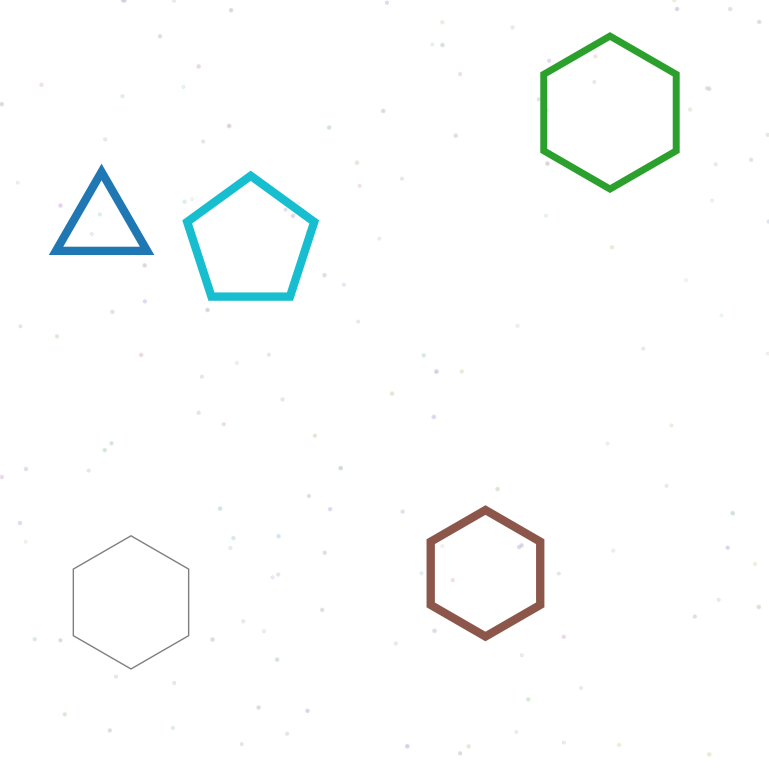[{"shape": "triangle", "thickness": 3, "radius": 0.34, "center": [0.132, 0.708]}, {"shape": "hexagon", "thickness": 2.5, "radius": 0.5, "center": [0.792, 0.854]}, {"shape": "hexagon", "thickness": 3, "radius": 0.41, "center": [0.63, 0.255]}, {"shape": "hexagon", "thickness": 0.5, "radius": 0.43, "center": [0.17, 0.218]}, {"shape": "pentagon", "thickness": 3, "radius": 0.43, "center": [0.326, 0.685]}]